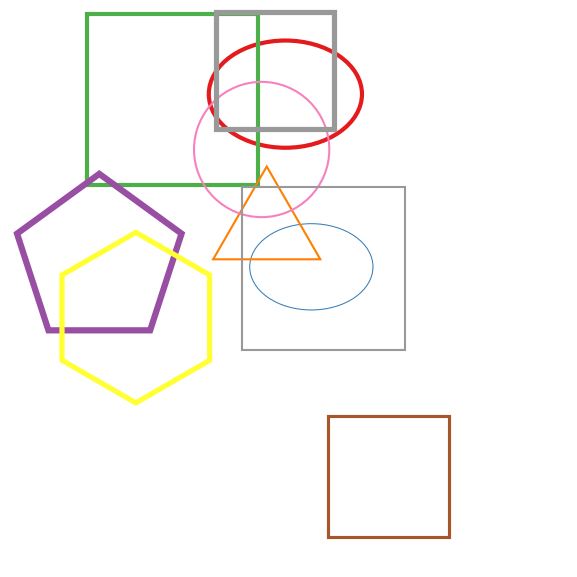[{"shape": "oval", "thickness": 2, "radius": 0.66, "center": [0.494, 0.836]}, {"shape": "oval", "thickness": 0.5, "radius": 0.53, "center": [0.539, 0.537]}, {"shape": "square", "thickness": 2, "radius": 0.74, "center": [0.298, 0.827]}, {"shape": "pentagon", "thickness": 3, "radius": 0.75, "center": [0.172, 0.548]}, {"shape": "triangle", "thickness": 1, "radius": 0.54, "center": [0.462, 0.604]}, {"shape": "hexagon", "thickness": 2.5, "radius": 0.74, "center": [0.235, 0.449]}, {"shape": "square", "thickness": 1.5, "radius": 0.52, "center": [0.672, 0.174]}, {"shape": "circle", "thickness": 1, "radius": 0.59, "center": [0.453, 0.74]}, {"shape": "square", "thickness": 1, "radius": 0.71, "center": [0.56, 0.534]}, {"shape": "square", "thickness": 2.5, "radius": 0.51, "center": [0.476, 0.876]}]